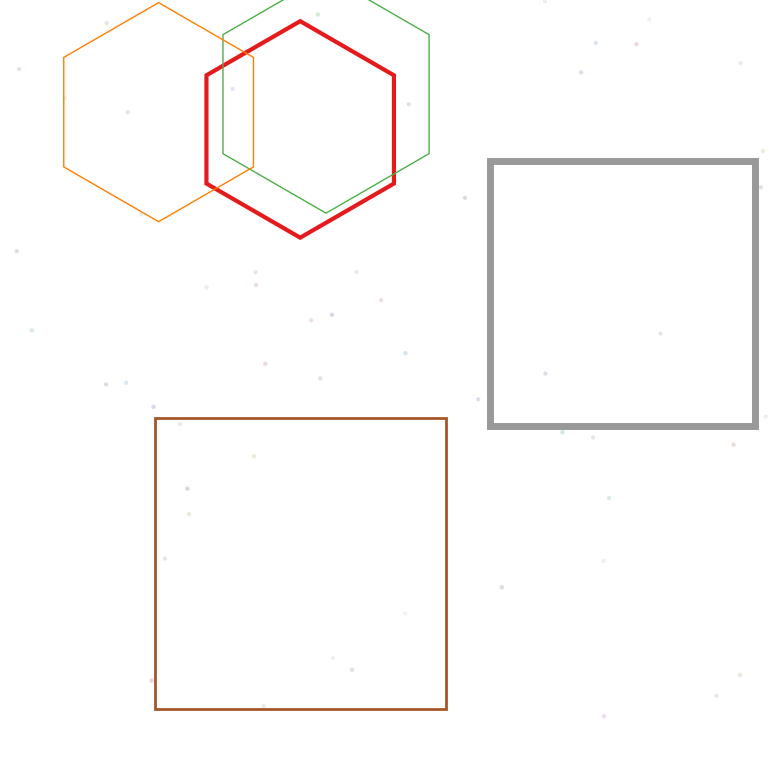[{"shape": "hexagon", "thickness": 1.5, "radius": 0.7, "center": [0.39, 0.832]}, {"shape": "hexagon", "thickness": 0.5, "radius": 0.77, "center": [0.423, 0.878]}, {"shape": "hexagon", "thickness": 0.5, "radius": 0.71, "center": [0.206, 0.854]}, {"shape": "square", "thickness": 1, "radius": 0.95, "center": [0.39, 0.268]}, {"shape": "square", "thickness": 2.5, "radius": 0.86, "center": [0.808, 0.619]}]